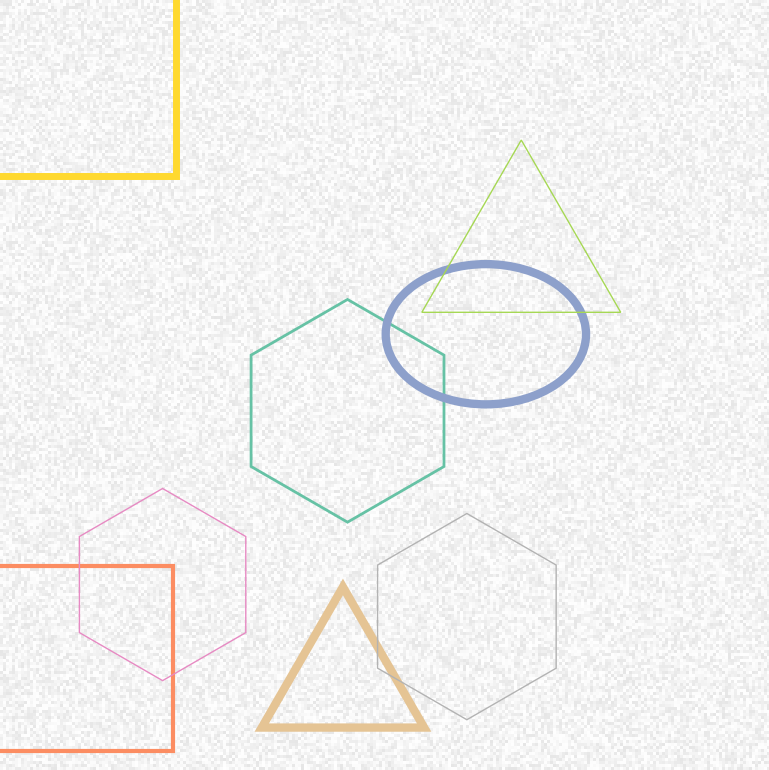[{"shape": "hexagon", "thickness": 1, "radius": 0.72, "center": [0.451, 0.466]}, {"shape": "square", "thickness": 1.5, "radius": 0.6, "center": [0.105, 0.145]}, {"shape": "oval", "thickness": 3, "radius": 0.65, "center": [0.631, 0.566]}, {"shape": "hexagon", "thickness": 0.5, "radius": 0.62, "center": [0.211, 0.241]}, {"shape": "triangle", "thickness": 0.5, "radius": 0.75, "center": [0.677, 0.669]}, {"shape": "square", "thickness": 2.5, "radius": 0.63, "center": [0.103, 0.898]}, {"shape": "triangle", "thickness": 3, "radius": 0.61, "center": [0.445, 0.116]}, {"shape": "hexagon", "thickness": 0.5, "radius": 0.67, "center": [0.606, 0.199]}]